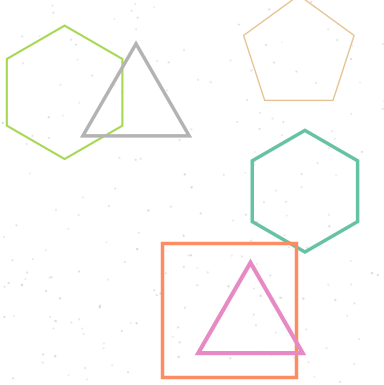[{"shape": "hexagon", "thickness": 2.5, "radius": 0.79, "center": [0.792, 0.503]}, {"shape": "square", "thickness": 2.5, "radius": 0.87, "center": [0.596, 0.196]}, {"shape": "triangle", "thickness": 3, "radius": 0.78, "center": [0.651, 0.161]}, {"shape": "hexagon", "thickness": 1.5, "radius": 0.87, "center": [0.168, 0.76]}, {"shape": "pentagon", "thickness": 1, "radius": 0.75, "center": [0.776, 0.861]}, {"shape": "triangle", "thickness": 2.5, "radius": 0.8, "center": [0.353, 0.727]}]